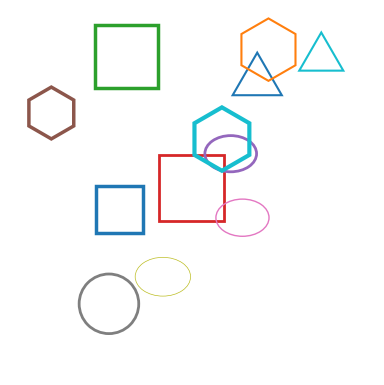[{"shape": "triangle", "thickness": 1.5, "radius": 0.37, "center": [0.668, 0.79]}, {"shape": "square", "thickness": 2.5, "radius": 0.31, "center": [0.31, 0.455]}, {"shape": "hexagon", "thickness": 1.5, "radius": 0.41, "center": [0.697, 0.871]}, {"shape": "square", "thickness": 2.5, "radius": 0.41, "center": [0.329, 0.853]}, {"shape": "square", "thickness": 2, "radius": 0.43, "center": [0.497, 0.512]}, {"shape": "oval", "thickness": 2, "radius": 0.34, "center": [0.599, 0.601]}, {"shape": "hexagon", "thickness": 2.5, "radius": 0.34, "center": [0.133, 0.706]}, {"shape": "oval", "thickness": 1, "radius": 0.34, "center": [0.63, 0.435]}, {"shape": "circle", "thickness": 2, "radius": 0.39, "center": [0.283, 0.211]}, {"shape": "oval", "thickness": 0.5, "radius": 0.36, "center": [0.423, 0.281]}, {"shape": "triangle", "thickness": 1.5, "radius": 0.33, "center": [0.834, 0.85]}, {"shape": "hexagon", "thickness": 3, "radius": 0.41, "center": [0.576, 0.639]}]